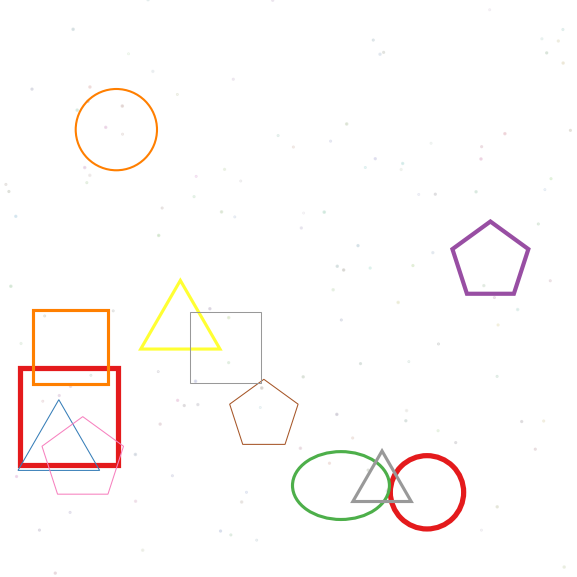[{"shape": "circle", "thickness": 2.5, "radius": 0.32, "center": [0.739, 0.147]}, {"shape": "square", "thickness": 2.5, "radius": 0.42, "center": [0.119, 0.278]}, {"shape": "triangle", "thickness": 0.5, "radius": 0.41, "center": [0.102, 0.225]}, {"shape": "oval", "thickness": 1.5, "radius": 0.42, "center": [0.59, 0.158]}, {"shape": "pentagon", "thickness": 2, "radius": 0.35, "center": [0.849, 0.546]}, {"shape": "circle", "thickness": 1, "radius": 0.35, "center": [0.201, 0.775]}, {"shape": "square", "thickness": 1.5, "radius": 0.32, "center": [0.122, 0.399]}, {"shape": "triangle", "thickness": 1.5, "radius": 0.4, "center": [0.312, 0.434]}, {"shape": "pentagon", "thickness": 0.5, "radius": 0.31, "center": [0.457, 0.28]}, {"shape": "pentagon", "thickness": 0.5, "radius": 0.37, "center": [0.143, 0.203]}, {"shape": "square", "thickness": 0.5, "radius": 0.31, "center": [0.39, 0.397]}, {"shape": "triangle", "thickness": 1.5, "radius": 0.29, "center": [0.662, 0.16]}]